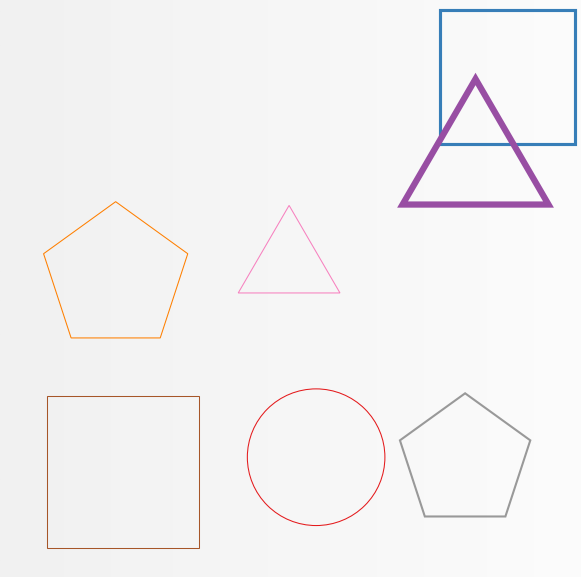[{"shape": "circle", "thickness": 0.5, "radius": 0.59, "center": [0.544, 0.207]}, {"shape": "square", "thickness": 1.5, "radius": 0.58, "center": [0.873, 0.866]}, {"shape": "triangle", "thickness": 3, "radius": 0.72, "center": [0.818, 0.717]}, {"shape": "pentagon", "thickness": 0.5, "radius": 0.65, "center": [0.199, 0.519]}, {"shape": "square", "thickness": 0.5, "radius": 0.66, "center": [0.211, 0.182]}, {"shape": "triangle", "thickness": 0.5, "radius": 0.51, "center": [0.497, 0.542]}, {"shape": "pentagon", "thickness": 1, "radius": 0.59, "center": [0.8, 0.2]}]